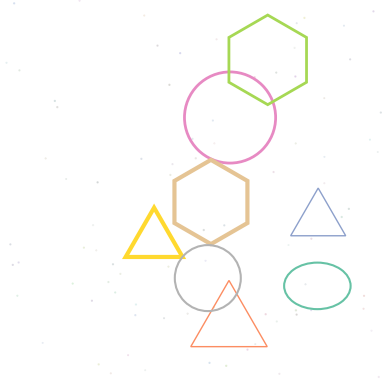[{"shape": "oval", "thickness": 1.5, "radius": 0.43, "center": [0.824, 0.257]}, {"shape": "triangle", "thickness": 1, "radius": 0.57, "center": [0.595, 0.157]}, {"shape": "triangle", "thickness": 1, "radius": 0.41, "center": [0.826, 0.429]}, {"shape": "circle", "thickness": 2, "radius": 0.59, "center": [0.598, 0.695]}, {"shape": "hexagon", "thickness": 2, "radius": 0.58, "center": [0.695, 0.845]}, {"shape": "triangle", "thickness": 3, "radius": 0.43, "center": [0.4, 0.375]}, {"shape": "hexagon", "thickness": 3, "radius": 0.55, "center": [0.548, 0.475]}, {"shape": "circle", "thickness": 1.5, "radius": 0.43, "center": [0.54, 0.278]}]